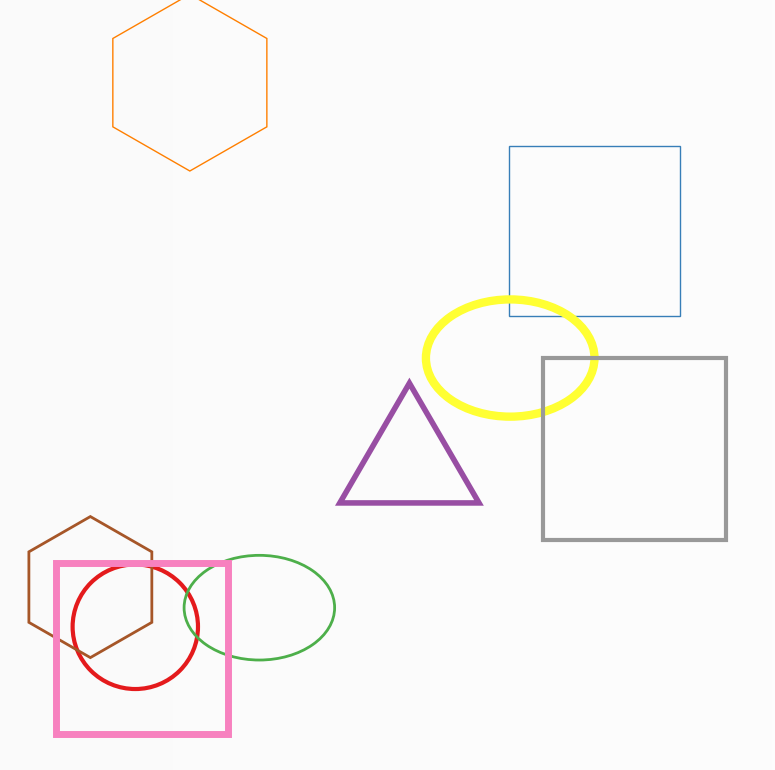[{"shape": "circle", "thickness": 1.5, "radius": 0.4, "center": [0.175, 0.186]}, {"shape": "square", "thickness": 0.5, "radius": 0.55, "center": [0.767, 0.7]}, {"shape": "oval", "thickness": 1, "radius": 0.49, "center": [0.335, 0.211]}, {"shape": "triangle", "thickness": 2, "radius": 0.52, "center": [0.528, 0.399]}, {"shape": "hexagon", "thickness": 0.5, "radius": 0.57, "center": [0.245, 0.893]}, {"shape": "oval", "thickness": 3, "radius": 0.54, "center": [0.658, 0.535]}, {"shape": "hexagon", "thickness": 1, "radius": 0.46, "center": [0.117, 0.238]}, {"shape": "square", "thickness": 2.5, "radius": 0.56, "center": [0.183, 0.157]}, {"shape": "square", "thickness": 1.5, "radius": 0.59, "center": [0.819, 0.417]}]